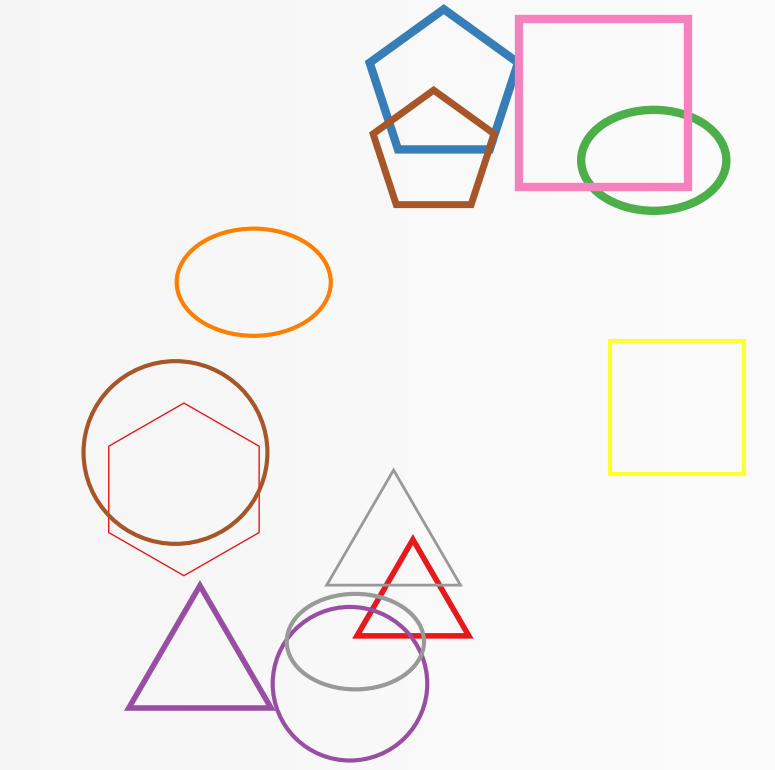[{"shape": "hexagon", "thickness": 0.5, "radius": 0.56, "center": [0.237, 0.364]}, {"shape": "triangle", "thickness": 2, "radius": 0.42, "center": [0.533, 0.216]}, {"shape": "pentagon", "thickness": 3, "radius": 0.5, "center": [0.573, 0.887]}, {"shape": "oval", "thickness": 3, "radius": 0.47, "center": [0.844, 0.792]}, {"shape": "circle", "thickness": 1.5, "radius": 0.5, "center": [0.452, 0.112]}, {"shape": "triangle", "thickness": 2, "radius": 0.53, "center": [0.258, 0.134]}, {"shape": "oval", "thickness": 1.5, "radius": 0.5, "center": [0.327, 0.633]}, {"shape": "square", "thickness": 1.5, "radius": 0.43, "center": [0.874, 0.47]}, {"shape": "pentagon", "thickness": 2.5, "radius": 0.41, "center": [0.56, 0.801]}, {"shape": "circle", "thickness": 1.5, "radius": 0.59, "center": [0.226, 0.412]}, {"shape": "square", "thickness": 3, "radius": 0.54, "center": [0.779, 0.866]}, {"shape": "triangle", "thickness": 1, "radius": 0.5, "center": [0.508, 0.29]}, {"shape": "oval", "thickness": 1.5, "radius": 0.44, "center": [0.459, 0.167]}]